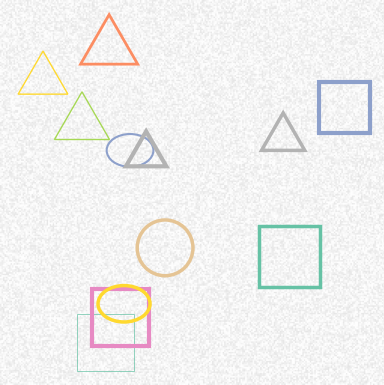[{"shape": "square", "thickness": 0.5, "radius": 0.37, "center": [0.275, 0.109]}, {"shape": "square", "thickness": 2.5, "radius": 0.4, "center": [0.751, 0.334]}, {"shape": "triangle", "thickness": 2, "radius": 0.43, "center": [0.283, 0.876]}, {"shape": "square", "thickness": 3, "radius": 0.33, "center": [0.894, 0.722]}, {"shape": "oval", "thickness": 1.5, "radius": 0.3, "center": [0.338, 0.609]}, {"shape": "square", "thickness": 3, "radius": 0.37, "center": [0.313, 0.175]}, {"shape": "triangle", "thickness": 1, "radius": 0.41, "center": [0.213, 0.679]}, {"shape": "oval", "thickness": 2.5, "radius": 0.34, "center": [0.322, 0.211]}, {"shape": "triangle", "thickness": 1, "radius": 0.37, "center": [0.112, 0.793]}, {"shape": "circle", "thickness": 2.5, "radius": 0.36, "center": [0.429, 0.356]}, {"shape": "triangle", "thickness": 3, "radius": 0.3, "center": [0.38, 0.598]}, {"shape": "triangle", "thickness": 2.5, "radius": 0.32, "center": [0.735, 0.642]}]